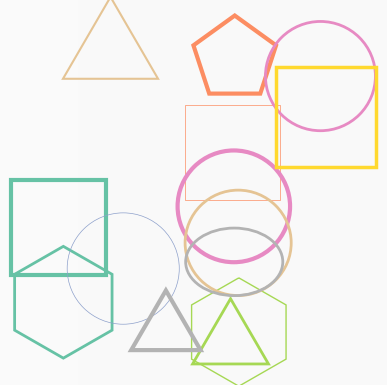[{"shape": "hexagon", "thickness": 2, "radius": 0.73, "center": [0.163, 0.215]}, {"shape": "square", "thickness": 3, "radius": 0.61, "center": [0.15, 0.408]}, {"shape": "square", "thickness": 0.5, "radius": 0.61, "center": [0.601, 0.604]}, {"shape": "pentagon", "thickness": 3, "radius": 0.56, "center": [0.606, 0.848]}, {"shape": "circle", "thickness": 0.5, "radius": 0.72, "center": [0.318, 0.302]}, {"shape": "circle", "thickness": 3, "radius": 0.73, "center": [0.603, 0.464]}, {"shape": "circle", "thickness": 2, "radius": 0.71, "center": [0.827, 0.802]}, {"shape": "triangle", "thickness": 2, "radius": 0.57, "center": [0.595, 0.111]}, {"shape": "hexagon", "thickness": 1, "radius": 0.7, "center": [0.616, 0.138]}, {"shape": "square", "thickness": 2.5, "radius": 0.65, "center": [0.842, 0.697]}, {"shape": "circle", "thickness": 2, "radius": 0.68, "center": [0.615, 0.369]}, {"shape": "triangle", "thickness": 1.5, "radius": 0.71, "center": [0.285, 0.866]}, {"shape": "oval", "thickness": 2, "radius": 0.63, "center": [0.604, 0.32]}, {"shape": "triangle", "thickness": 3, "radius": 0.52, "center": [0.428, 0.142]}]